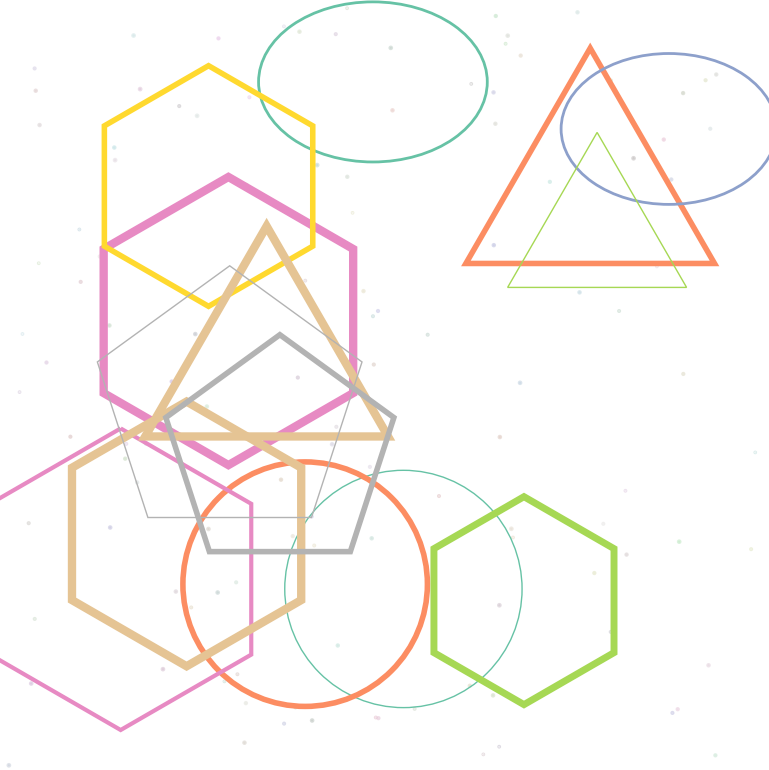[{"shape": "circle", "thickness": 0.5, "radius": 0.77, "center": [0.524, 0.235]}, {"shape": "oval", "thickness": 1, "radius": 0.74, "center": [0.484, 0.894]}, {"shape": "circle", "thickness": 2, "radius": 0.79, "center": [0.396, 0.241]}, {"shape": "triangle", "thickness": 2, "radius": 0.93, "center": [0.767, 0.751]}, {"shape": "oval", "thickness": 1, "radius": 0.7, "center": [0.869, 0.833]}, {"shape": "hexagon", "thickness": 3, "radius": 0.94, "center": [0.297, 0.583]}, {"shape": "hexagon", "thickness": 1.5, "radius": 0.98, "center": [0.157, 0.248]}, {"shape": "hexagon", "thickness": 2.5, "radius": 0.68, "center": [0.68, 0.22]}, {"shape": "triangle", "thickness": 0.5, "radius": 0.67, "center": [0.775, 0.694]}, {"shape": "hexagon", "thickness": 2, "radius": 0.78, "center": [0.271, 0.758]}, {"shape": "triangle", "thickness": 3, "radius": 0.91, "center": [0.346, 0.524]}, {"shape": "hexagon", "thickness": 3, "radius": 0.86, "center": [0.242, 0.307]}, {"shape": "pentagon", "thickness": 0.5, "radius": 0.9, "center": [0.298, 0.474]}, {"shape": "pentagon", "thickness": 2, "radius": 0.78, "center": [0.363, 0.41]}]